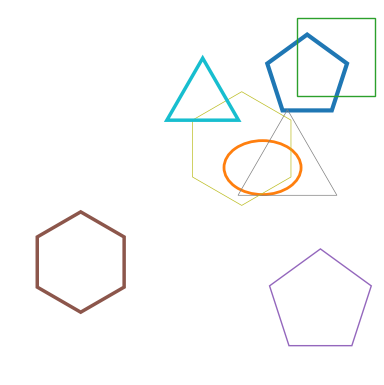[{"shape": "pentagon", "thickness": 3, "radius": 0.54, "center": [0.798, 0.801]}, {"shape": "oval", "thickness": 2, "radius": 0.5, "center": [0.682, 0.565]}, {"shape": "square", "thickness": 1, "radius": 0.51, "center": [0.873, 0.851]}, {"shape": "pentagon", "thickness": 1, "radius": 0.69, "center": [0.832, 0.215]}, {"shape": "hexagon", "thickness": 2.5, "radius": 0.65, "center": [0.21, 0.319]}, {"shape": "triangle", "thickness": 0.5, "radius": 0.74, "center": [0.747, 0.567]}, {"shape": "hexagon", "thickness": 0.5, "radius": 0.74, "center": [0.628, 0.614]}, {"shape": "triangle", "thickness": 2.5, "radius": 0.54, "center": [0.526, 0.742]}]